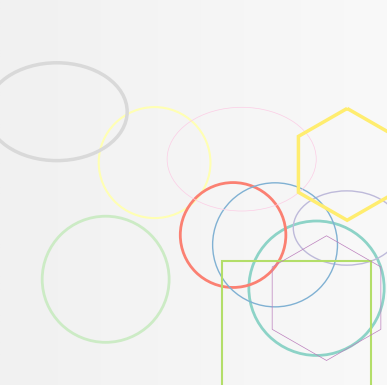[{"shape": "circle", "thickness": 2, "radius": 0.87, "center": [0.817, 0.251]}, {"shape": "circle", "thickness": 1.5, "radius": 0.72, "center": [0.399, 0.578]}, {"shape": "oval", "thickness": 1, "radius": 0.69, "center": [0.895, 0.408]}, {"shape": "circle", "thickness": 2, "radius": 0.68, "center": [0.601, 0.39]}, {"shape": "circle", "thickness": 1, "radius": 0.81, "center": [0.71, 0.364]}, {"shape": "square", "thickness": 1.5, "radius": 0.96, "center": [0.765, 0.13]}, {"shape": "oval", "thickness": 0.5, "radius": 0.96, "center": [0.624, 0.587]}, {"shape": "oval", "thickness": 2.5, "radius": 0.91, "center": [0.147, 0.71]}, {"shape": "hexagon", "thickness": 0.5, "radius": 0.81, "center": [0.843, 0.226]}, {"shape": "circle", "thickness": 2, "radius": 0.82, "center": [0.273, 0.275]}, {"shape": "hexagon", "thickness": 2.5, "radius": 0.73, "center": [0.896, 0.573]}]